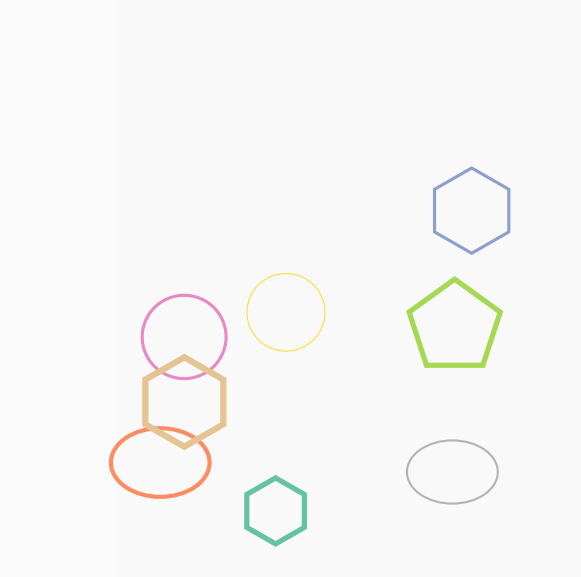[{"shape": "hexagon", "thickness": 2.5, "radius": 0.29, "center": [0.474, 0.114]}, {"shape": "oval", "thickness": 2, "radius": 0.42, "center": [0.276, 0.198]}, {"shape": "hexagon", "thickness": 1.5, "radius": 0.37, "center": [0.811, 0.634]}, {"shape": "circle", "thickness": 1.5, "radius": 0.36, "center": [0.317, 0.416]}, {"shape": "pentagon", "thickness": 2.5, "radius": 0.41, "center": [0.782, 0.433]}, {"shape": "circle", "thickness": 0.5, "radius": 0.34, "center": [0.492, 0.458]}, {"shape": "hexagon", "thickness": 3, "radius": 0.39, "center": [0.317, 0.303]}, {"shape": "oval", "thickness": 1, "radius": 0.39, "center": [0.778, 0.182]}]